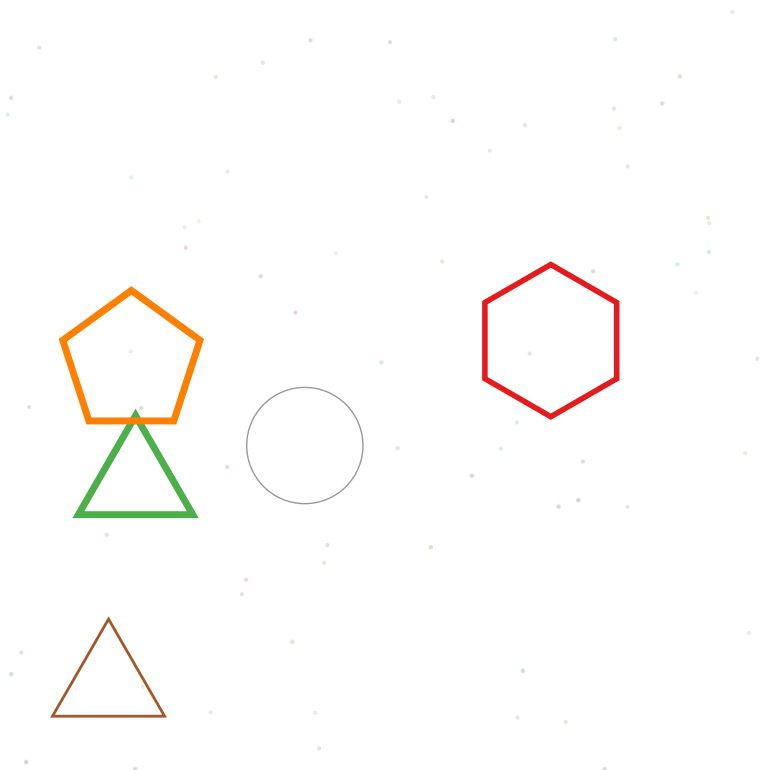[{"shape": "hexagon", "thickness": 2, "radius": 0.49, "center": [0.715, 0.558]}, {"shape": "triangle", "thickness": 2.5, "radius": 0.43, "center": [0.176, 0.374]}, {"shape": "pentagon", "thickness": 2.5, "radius": 0.47, "center": [0.171, 0.529]}, {"shape": "triangle", "thickness": 1, "radius": 0.42, "center": [0.141, 0.112]}, {"shape": "circle", "thickness": 0.5, "radius": 0.38, "center": [0.396, 0.421]}]